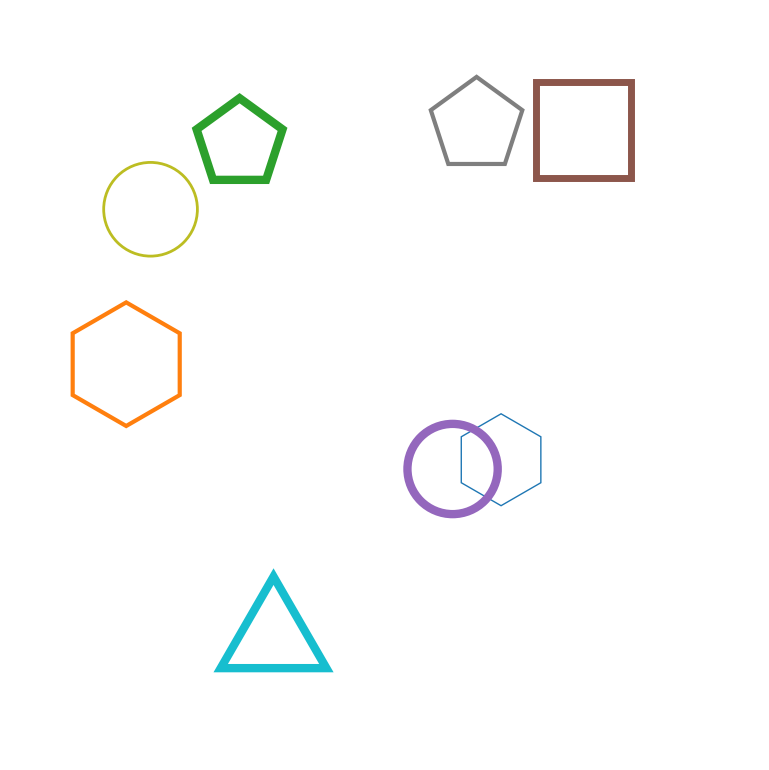[{"shape": "hexagon", "thickness": 0.5, "radius": 0.3, "center": [0.651, 0.403]}, {"shape": "hexagon", "thickness": 1.5, "radius": 0.4, "center": [0.164, 0.527]}, {"shape": "pentagon", "thickness": 3, "radius": 0.29, "center": [0.311, 0.814]}, {"shape": "circle", "thickness": 3, "radius": 0.29, "center": [0.588, 0.391]}, {"shape": "square", "thickness": 2.5, "radius": 0.31, "center": [0.758, 0.831]}, {"shape": "pentagon", "thickness": 1.5, "radius": 0.31, "center": [0.619, 0.838]}, {"shape": "circle", "thickness": 1, "radius": 0.3, "center": [0.196, 0.728]}, {"shape": "triangle", "thickness": 3, "radius": 0.4, "center": [0.355, 0.172]}]